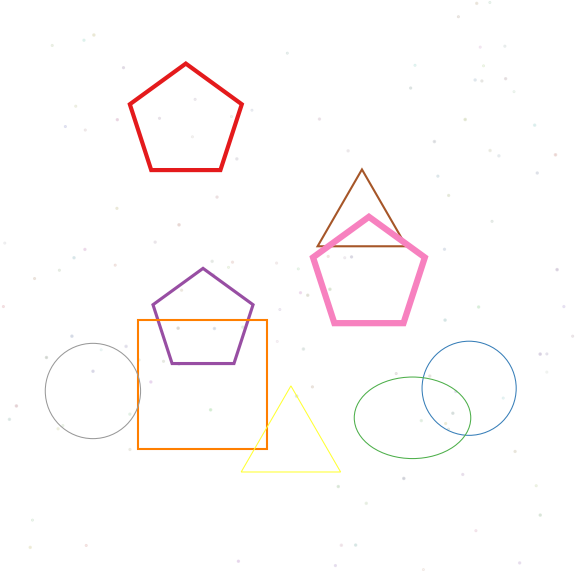[{"shape": "pentagon", "thickness": 2, "radius": 0.51, "center": [0.322, 0.787]}, {"shape": "circle", "thickness": 0.5, "radius": 0.41, "center": [0.812, 0.327]}, {"shape": "oval", "thickness": 0.5, "radius": 0.5, "center": [0.714, 0.276]}, {"shape": "pentagon", "thickness": 1.5, "radius": 0.46, "center": [0.352, 0.443]}, {"shape": "square", "thickness": 1, "radius": 0.56, "center": [0.351, 0.333]}, {"shape": "triangle", "thickness": 0.5, "radius": 0.5, "center": [0.504, 0.232]}, {"shape": "triangle", "thickness": 1, "radius": 0.44, "center": [0.627, 0.617]}, {"shape": "pentagon", "thickness": 3, "radius": 0.51, "center": [0.639, 0.522]}, {"shape": "circle", "thickness": 0.5, "radius": 0.41, "center": [0.161, 0.322]}]